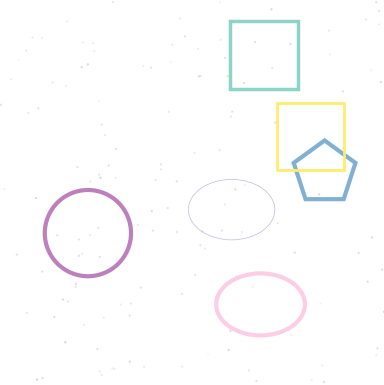[{"shape": "square", "thickness": 2.5, "radius": 0.44, "center": [0.685, 0.857]}, {"shape": "oval", "thickness": 0.5, "radius": 0.56, "center": [0.602, 0.456]}, {"shape": "pentagon", "thickness": 3, "radius": 0.42, "center": [0.843, 0.551]}, {"shape": "oval", "thickness": 3, "radius": 0.58, "center": [0.677, 0.209]}, {"shape": "circle", "thickness": 3, "radius": 0.56, "center": [0.228, 0.395]}, {"shape": "square", "thickness": 2, "radius": 0.43, "center": [0.806, 0.645]}]